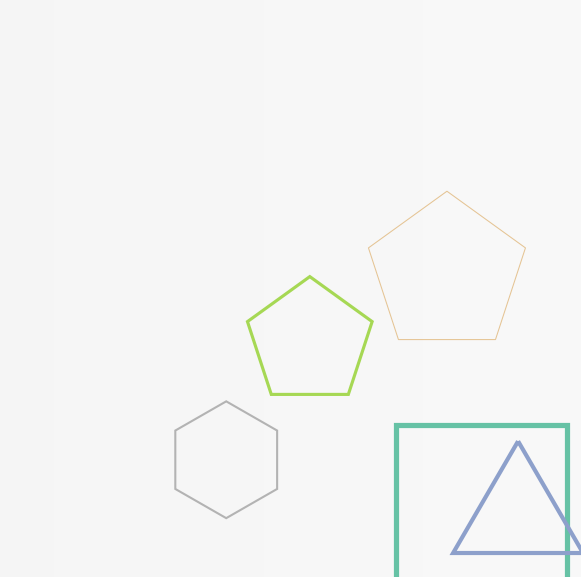[{"shape": "square", "thickness": 2.5, "radius": 0.74, "center": [0.828, 0.116]}, {"shape": "triangle", "thickness": 2, "radius": 0.65, "center": [0.891, 0.106]}, {"shape": "pentagon", "thickness": 1.5, "radius": 0.56, "center": [0.533, 0.407]}, {"shape": "pentagon", "thickness": 0.5, "radius": 0.71, "center": [0.769, 0.526]}, {"shape": "hexagon", "thickness": 1, "radius": 0.51, "center": [0.389, 0.203]}]